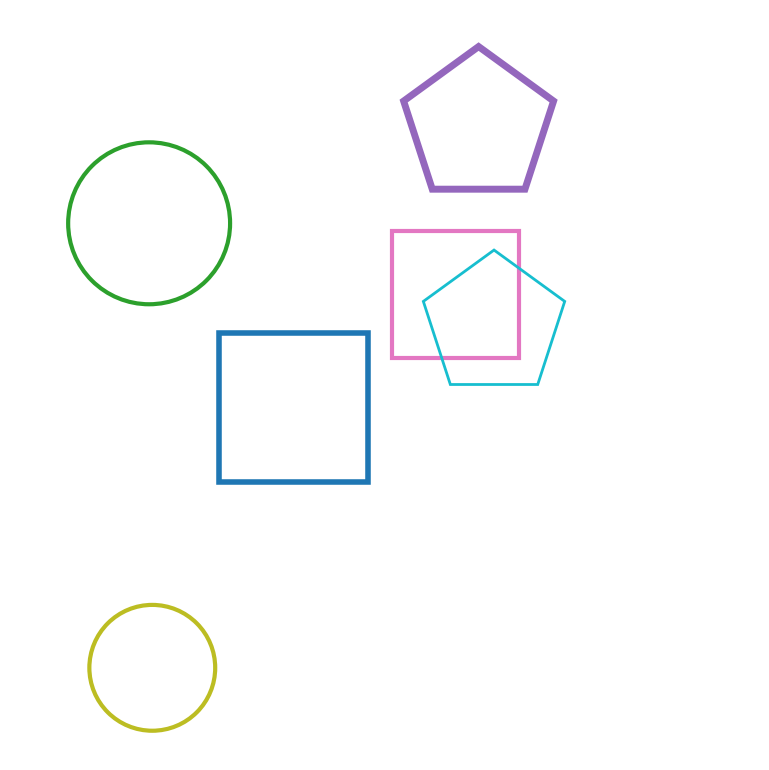[{"shape": "square", "thickness": 2, "radius": 0.48, "center": [0.381, 0.471]}, {"shape": "circle", "thickness": 1.5, "radius": 0.53, "center": [0.194, 0.71]}, {"shape": "pentagon", "thickness": 2.5, "radius": 0.51, "center": [0.622, 0.837]}, {"shape": "square", "thickness": 1.5, "radius": 0.41, "center": [0.591, 0.618]}, {"shape": "circle", "thickness": 1.5, "radius": 0.41, "center": [0.198, 0.133]}, {"shape": "pentagon", "thickness": 1, "radius": 0.48, "center": [0.642, 0.579]}]